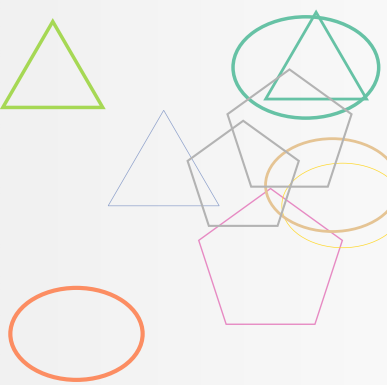[{"shape": "triangle", "thickness": 2, "radius": 0.75, "center": [0.816, 0.818]}, {"shape": "oval", "thickness": 2.5, "radius": 0.94, "center": [0.789, 0.825]}, {"shape": "oval", "thickness": 3, "radius": 0.85, "center": [0.197, 0.133]}, {"shape": "triangle", "thickness": 0.5, "radius": 0.83, "center": [0.422, 0.548]}, {"shape": "pentagon", "thickness": 1, "radius": 0.97, "center": [0.698, 0.315]}, {"shape": "triangle", "thickness": 2.5, "radius": 0.74, "center": [0.136, 0.795]}, {"shape": "oval", "thickness": 0.5, "radius": 0.78, "center": [0.884, 0.466]}, {"shape": "oval", "thickness": 2, "radius": 0.86, "center": [0.858, 0.519]}, {"shape": "pentagon", "thickness": 1.5, "radius": 0.84, "center": [0.747, 0.651]}, {"shape": "pentagon", "thickness": 1.5, "radius": 0.75, "center": [0.628, 0.535]}]